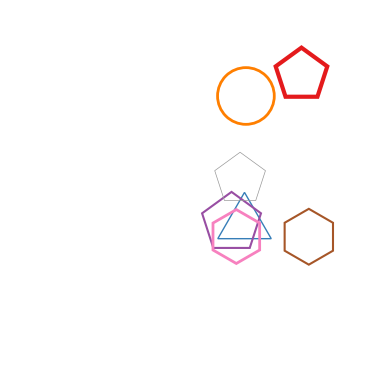[{"shape": "pentagon", "thickness": 3, "radius": 0.35, "center": [0.783, 0.806]}, {"shape": "triangle", "thickness": 1, "radius": 0.4, "center": [0.635, 0.42]}, {"shape": "pentagon", "thickness": 1.5, "radius": 0.4, "center": [0.601, 0.421]}, {"shape": "circle", "thickness": 2, "radius": 0.37, "center": [0.639, 0.751]}, {"shape": "hexagon", "thickness": 1.5, "radius": 0.36, "center": [0.802, 0.385]}, {"shape": "hexagon", "thickness": 2, "radius": 0.35, "center": [0.614, 0.386]}, {"shape": "pentagon", "thickness": 0.5, "radius": 0.35, "center": [0.624, 0.535]}]